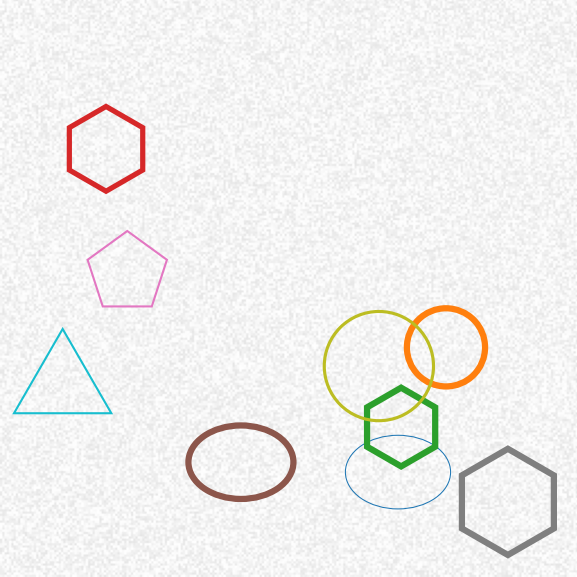[{"shape": "oval", "thickness": 0.5, "radius": 0.46, "center": [0.689, 0.182]}, {"shape": "circle", "thickness": 3, "radius": 0.34, "center": [0.772, 0.398]}, {"shape": "hexagon", "thickness": 3, "radius": 0.34, "center": [0.695, 0.26]}, {"shape": "hexagon", "thickness": 2.5, "radius": 0.37, "center": [0.184, 0.741]}, {"shape": "oval", "thickness": 3, "radius": 0.45, "center": [0.417, 0.199]}, {"shape": "pentagon", "thickness": 1, "radius": 0.36, "center": [0.22, 0.527]}, {"shape": "hexagon", "thickness": 3, "radius": 0.46, "center": [0.879, 0.13]}, {"shape": "circle", "thickness": 1.5, "radius": 0.47, "center": [0.656, 0.365]}, {"shape": "triangle", "thickness": 1, "radius": 0.49, "center": [0.108, 0.332]}]